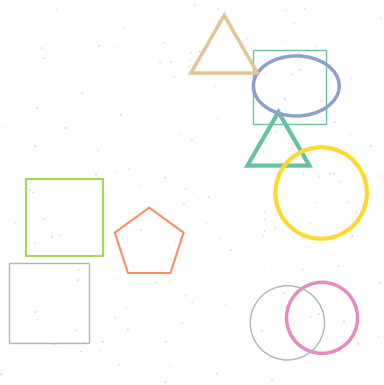[{"shape": "triangle", "thickness": 3, "radius": 0.46, "center": [0.723, 0.616]}, {"shape": "square", "thickness": 1, "radius": 0.48, "center": [0.752, 0.773]}, {"shape": "pentagon", "thickness": 1.5, "radius": 0.47, "center": [0.387, 0.367]}, {"shape": "oval", "thickness": 2.5, "radius": 0.56, "center": [0.77, 0.777]}, {"shape": "circle", "thickness": 2.5, "radius": 0.46, "center": [0.836, 0.174]}, {"shape": "square", "thickness": 1.5, "radius": 0.5, "center": [0.167, 0.435]}, {"shape": "circle", "thickness": 3, "radius": 0.59, "center": [0.834, 0.499]}, {"shape": "triangle", "thickness": 2.5, "radius": 0.5, "center": [0.582, 0.86]}, {"shape": "circle", "thickness": 1, "radius": 0.48, "center": [0.747, 0.161]}, {"shape": "square", "thickness": 1, "radius": 0.52, "center": [0.127, 0.213]}]